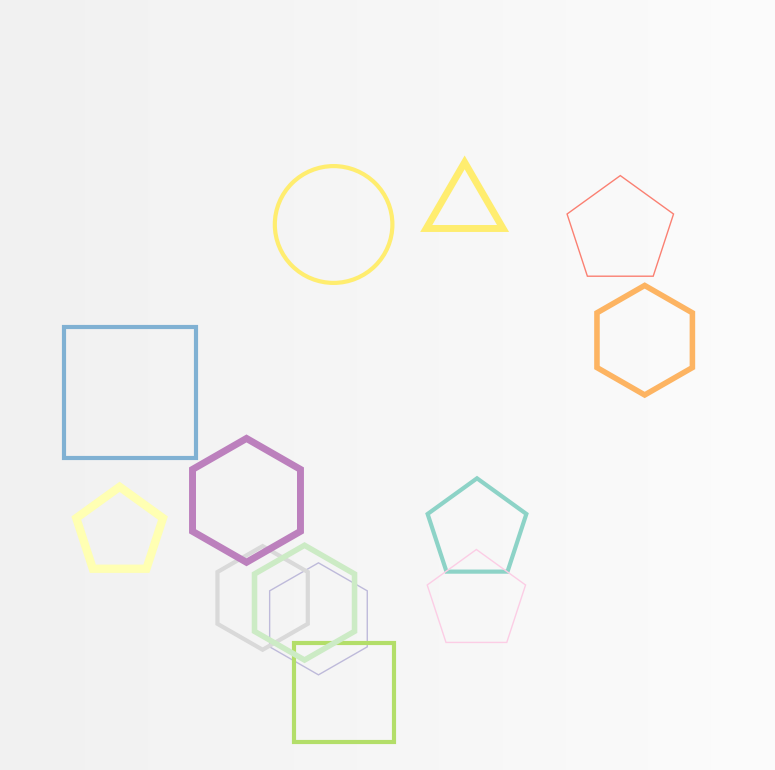[{"shape": "pentagon", "thickness": 1.5, "radius": 0.33, "center": [0.615, 0.312]}, {"shape": "pentagon", "thickness": 3, "radius": 0.29, "center": [0.154, 0.309]}, {"shape": "hexagon", "thickness": 0.5, "radius": 0.36, "center": [0.411, 0.196]}, {"shape": "pentagon", "thickness": 0.5, "radius": 0.36, "center": [0.8, 0.7]}, {"shape": "square", "thickness": 1.5, "radius": 0.42, "center": [0.167, 0.49]}, {"shape": "hexagon", "thickness": 2, "radius": 0.36, "center": [0.832, 0.558]}, {"shape": "square", "thickness": 1.5, "radius": 0.32, "center": [0.444, 0.101]}, {"shape": "pentagon", "thickness": 0.5, "radius": 0.33, "center": [0.615, 0.22]}, {"shape": "hexagon", "thickness": 1.5, "radius": 0.34, "center": [0.339, 0.223]}, {"shape": "hexagon", "thickness": 2.5, "radius": 0.4, "center": [0.318, 0.35]}, {"shape": "hexagon", "thickness": 2, "radius": 0.37, "center": [0.393, 0.217]}, {"shape": "triangle", "thickness": 2.5, "radius": 0.29, "center": [0.6, 0.732]}, {"shape": "circle", "thickness": 1.5, "radius": 0.38, "center": [0.43, 0.708]}]